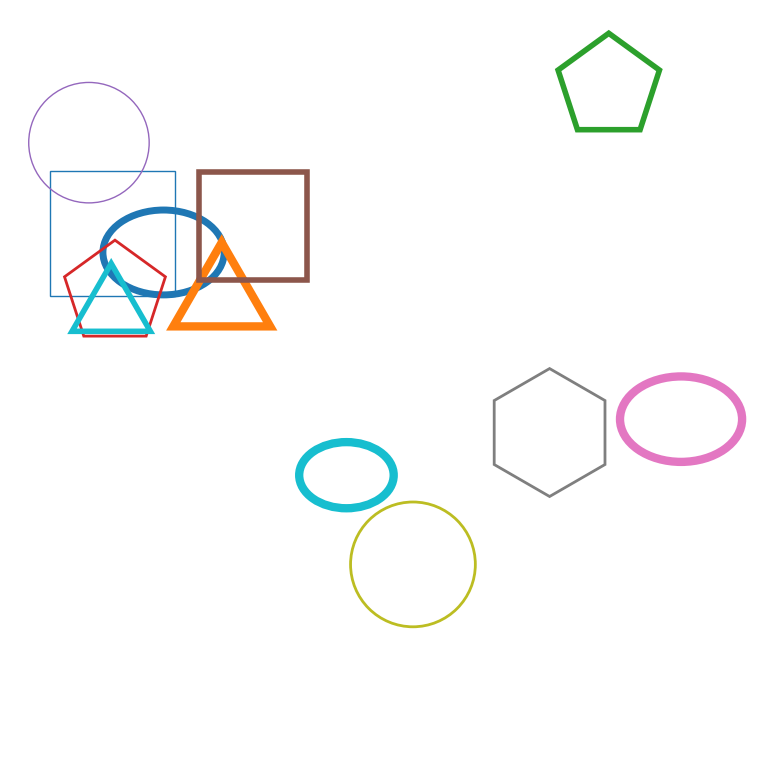[{"shape": "oval", "thickness": 2.5, "radius": 0.39, "center": [0.212, 0.672]}, {"shape": "square", "thickness": 0.5, "radius": 0.41, "center": [0.146, 0.697]}, {"shape": "triangle", "thickness": 3, "radius": 0.36, "center": [0.288, 0.612]}, {"shape": "pentagon", "thickness": 2, "radius": 0.35, "center": [0.791, 0.888]}, {"shape": "pentagon", "thickness": 1, "radius": 0.34, "center": [0.149, 0.619]}, {"shape": "circle", "thickness": 0.5, "radius": 0.39, "center": [0.116, 0.815]}, {"shape": "square", "thickness": 2, "radius": 0.35, "center": [0.329, 0.707]}, {"shape": "oval", "thickness": 3, "radius": 0.4, "center": [0.884, 0.456]}, {"shape": "hexagon", "thickness": 1, "radius": 0.42, "center": [0.714, 0.438]}, {"shape": "circle", "thickness": 1, "radius": 0.41, "center": [0.536, 0.267]}, {"shape": "triangle", "thickness": 2, "radius": 0.29, "center": [0.144, 0.599]}, {"shape": "oval", "thickness": 3, "radius": 0.31, "center": [0.45, 0.383]}]